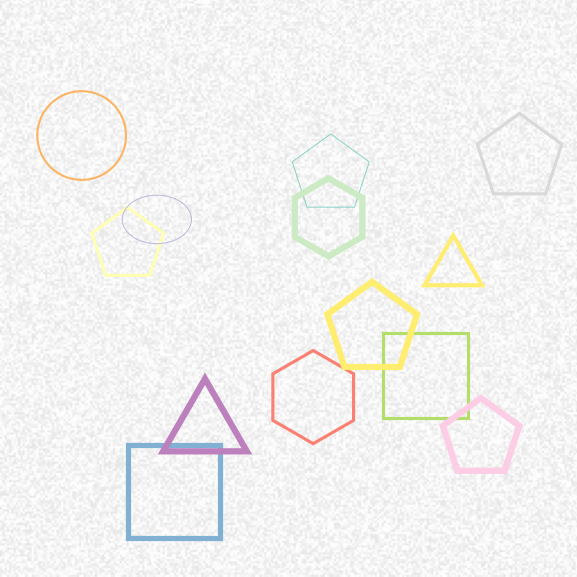[{"shape": "pentagon", "thickness": 0.5, "radius": 0.35, "center": [0.573, 0.697]}, {"shape": "pentagon", "thickness": 1.5, "radius": 0.33, "center": [0.221, 0.575]}, {"shape": "oval", "thickness": 0.5, "radius": 0.3, "center": [0.272, 0.619]}, {"shape": "hexagon", "thickness": 1.5, "radius": 0.4, "center": [0.542, 0.312]}, {"shape": "square", "thickness": 2.5, "radius": 0.4, "center": [0.301, 0.148]}, {"shape": "circle", "thickness": 1, "radius": 0.38, "center": [0.141, 0.764]}, {"shape": "square", "thickness": 1.5, "radius": 0.37, "center": [0.737, 0.349]}, {"shape": "pentagon", "thickness": 3, "radius": 0.35, "center": [0.833, 0.24]}, {"shape": "pentagon", "thickness": 1.5, "radius": 0.38, "center": [0.9, 0.726]}, {"shape": "triangle", "thickness": 3, "radius": 0.42, "center": [0.355, 0.259]}, {"shape": "hexagon", "thickness": 3, "radius": 0.34, "center": [0.569, 0.623]}, {"shape": "triangle", "thickness": 2, "radius": 0.29, "center": [0.785, 0.534]}, {"shape": "pentagon", "thickness": 3, "radius": 0.41, "center": [0.644, 0.43]}]